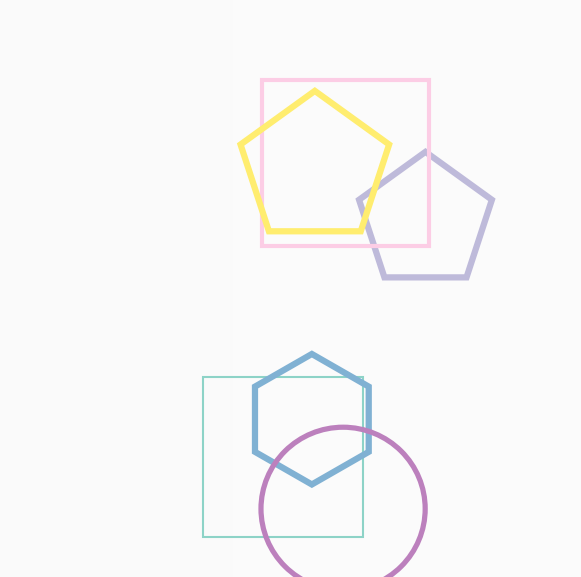[{"shape": "square", "thickness": 1, "radius": 0.69, "center": [0.487, 0.208]}, {"shape": "pentagon", "thickness": 3, "radius": 0.6, "center": [0.732, 0.616]}, {"shape": "hexagon", "thickness": 3, "radius": 0.56, "center": [0.537, 0.273]}, {"shape": "square", "thickness": 2, "radius": 0.72, "center": [0.594, 0.716]}, {"shape": "circle", "thickness": 2.5, "radius": 0.71, "center": [0.59, 0.118]}, {"shape": "pentagon", "thickness": 3, "radius": 0.67, "center": [0.542, 0.707]}]